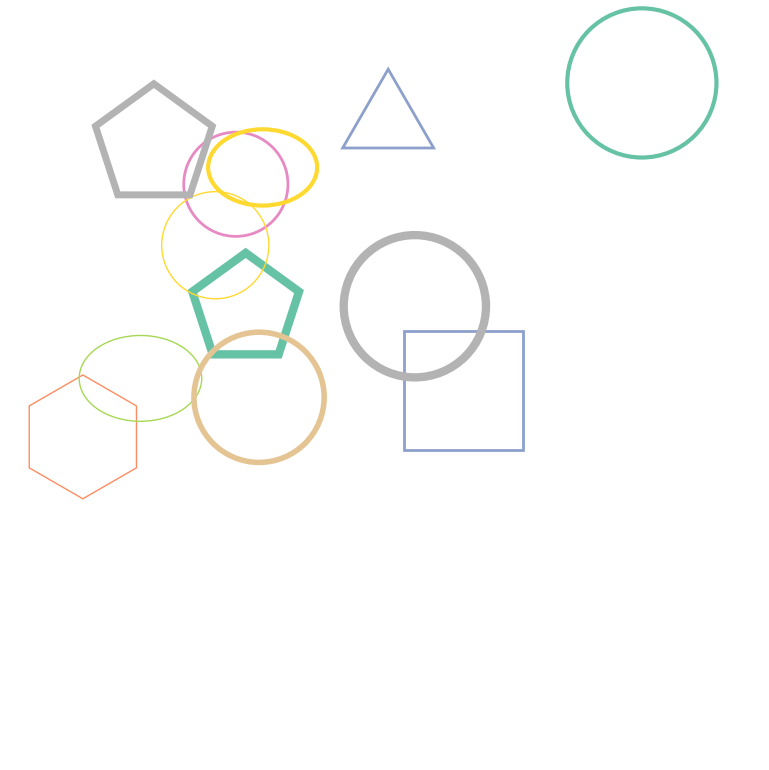[{"shape": "pentagon", "thickness": 3, "radius": 0.36, "center": [0.319, 0.599]}, {"shape": "circle", "thickness": 1.5, "radius": 0.48, "center": [0.834, 0.892]}, {"shape": "hexagon", "thickness": 0.5, "radius": 0.4, "center": [0.108, 0.433]}, {"shape": "triangle", "thickness": 1, "radius": 0.34, "center": [0.504, 0.842]}, {"shape": "square", "thickness": 1, "radius": 0.39, "center": [0.602, 0.493]}, {"shape": "circle", "thickness": 1, "radius": 0.34, "center": [0.306, 0.761]}, {"shape": "oval", "thickness": 0.5, "radius": 0.4, "center": [0.182, 0.509]}, {"shape": "circle", "thickness": 0.5, "radius": 0.35, "center": [0.28, 0.682]}, {"shape": "oval", "thickness": 1.5, "radius": 0.35, "center": [0.341, 0.783]}, {"shape": "circle", "thickness": 2, "radius": 0.42, "center": [0.336, 0.484]}, {"shape": "pentagon", "thickness": 2.5, "radius": 0.4, "center": [0.2, 0.811]}, {"shape": "circle", "thickness": 3, "radius": 0.46, "center": [0.539, 0.602]}]